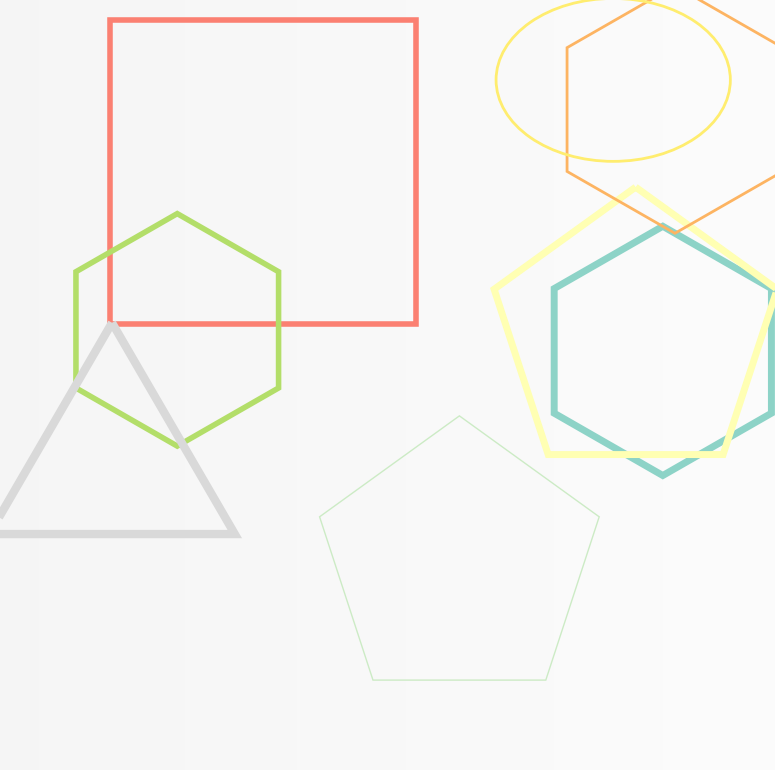[{"shape": "hexagon", "thickness": 2.5, "radius": 0.81, "center": [0.855, 0.544]}, {"shape": "pentagon", "thickness": 2.5, "radius": 0.96, "center": [0.82, 0.565]}, {"shape": "square", "thickness": 2, "radius": 0.99, "center": [0.34, 0.777]}, {"shape": "hexagon", "thickness": 1, "radius": 0.8, "center": [0.871, 0.858]}, {"shape": "hexagon", "thickness": 2, "radius": 0.75, "center": [0.229, 0.572]}, {"shape": "triangle", "thickness": 3, "radius": 0.91, "center": [0.145, 0.398]}, {"shape": "pentagon", "thickness": 0.5, "radius": 0.95, "center": [0.593, 0.27]}, {"shape": "oval", "thickness": 1, "radius": 0.76, "center": [0.791, 0.896]}]